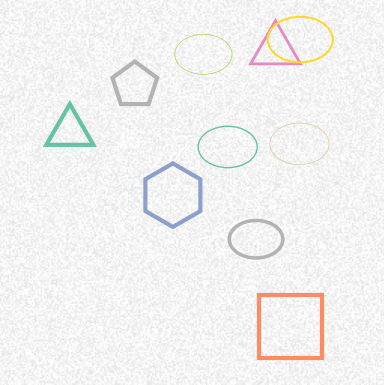[{"shape": "triangle", "thickness": 3, "radius": 0.35, "center": [0.181, 0.659]}, {"shape": "oval", "thickness": 1, "radius": 0.38, "center": [0.591, 0.618]}, {"shape": "square", "thickness": 3, "radius": 0.41, "center": [0.756, 0.151]}, {"shape": "hexagon", "thickness": 3, "radius": 0.41, "center": [0.449, 0.493]}, {"shape": "triangle", "thickness": 2, "radius": 0.37, "center": [0.716, 0.872]}, {"shape": "oval", "thickness": 0.5, "radius": 0.37, "center": [0.528, 0.859]}, {"shape": "oval", "thickness": 1.5, "radius": 0.42, "center": [0.78, 0.897]}, {"shape": "oval", "thickness": 0.5, "radius": 0.39, "center": [0.778, 0.626]}, {"shape": "pentagon", "thickness": 3, "radius": 0.31, "center": [0.35, 0.779]}, {"shape": "oval", "thickness": 2.5, "radius": 0.35, "center": [0.665, 0.379]}]